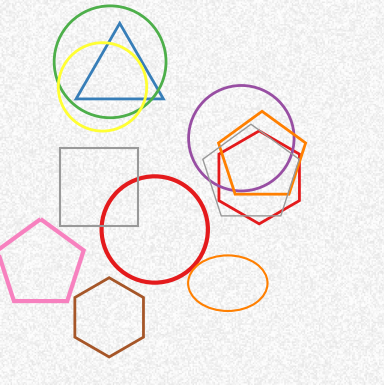[{"shape": "hexagon", "thickness": 2, "radius": 0.6, "center": [0.673, 0.539]}, {"shape": "circle", "thickness": 3, "radius": 0.69, "center": [0.402, 0.404]}, {"shape": "triangle", "thickness": 2, "radius": 0.65, "center": [0.311, 0.809]}, {"shape": "circle", "thickness": 2, "radius": 0.73, "center": [0.286, 0.839]}, {"shape": "circle", "thickness": 2, "radius": 0.68, "center": [0.627, 0.641]}, {"shape": "pentagon", "thickness": 2, "radius": 0.59, "center": [0.681, 0.592]}, {"shape": "oval", "thickness": 1.5, "radius": 0.52, "center": [0.592, 0.264]}, {"shape": "circle", "thickness": 2, "radius": 0.57, "center": [0.266, 0.774]}, {"shape": "hexagon", "thickness": 2, "radius": 0.51, "center": [0.284, 0.176]}, {"shape": "pentagon", "thickness": 3, "radius": 0.59, "center": [0.105, 0.313]}, {"shape": "square", "thickness": 1.5, "radius": 0.51, "center": [0.256, 0.514]}, {"shape": "pentagon", "thickness": 1, "radius": 0.66, "center": [0.652, 0.546]}]